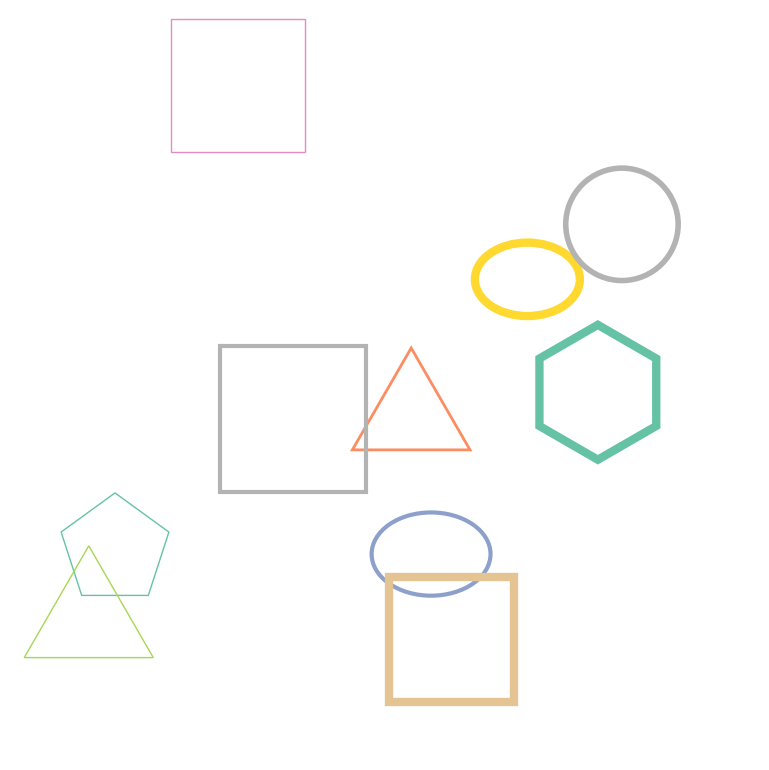[{"shape": "hexagon", "thickness": 3, "radius": 0.44, "center": [0.776, 0.491]}, {"shape": "pentagon", "thickness": 0.5, "radius": 0.37, "center": [0.149, 0.286]}, {"shape": "triangle", "thickness": 1, "radius": 0.44, "center": [0.534, 0.46]}, {"shape": "oval", "thickness": 1.5, "radius": 0.39, "center": [0.56, 0.28]}, {"shape": "square", "thickness": 0.5, "radius": 0.43, "center": [0.309, 0.889]}, {"shape": "triangle", "thickness": 0.5, "radius": 0.48, "center": [0.115, 0.194]}, {"shape": "oval", "thickness": 3, "radius": 0.34, "center": [0.685, 0.637]}, {"shape": "square", "thickness": 3, "radius": 0.41, "center": [0.586, 0.169]}, {"shape": "circle", "thickness": 2, "radius": 0.37, "center": [0.808, 0.709]}, {"shape": "square", "thickness": 1.5, "radius": 0.48, "center": [0.38, 0.456]}]